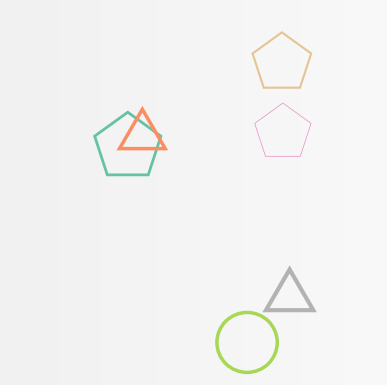[{"shape": "pentagon", "thickness": 2, "radius": 0.45, "center": [0.33, 0.619]}, {"shape": "triangle", "thickness": 2.5, "radius": 0.34, "center": [0.367, 0.648]}, {"shape": "pentagon", "thickness": 0.5, "radius": 0.38, "center": [0.73, 0.656]}, {"shape": "circle", "thickness": 2.5, "radius": 0.39, "center": [0.638, 0.111]}, {"shape": "pentagon", "thickness": 1.5, "radius": 0.4, "center": [0.727, 0.836]}, {"shape": "triangle", "thickness": 3, "radius": 0.35, "center": [0.747, 0.23]}]